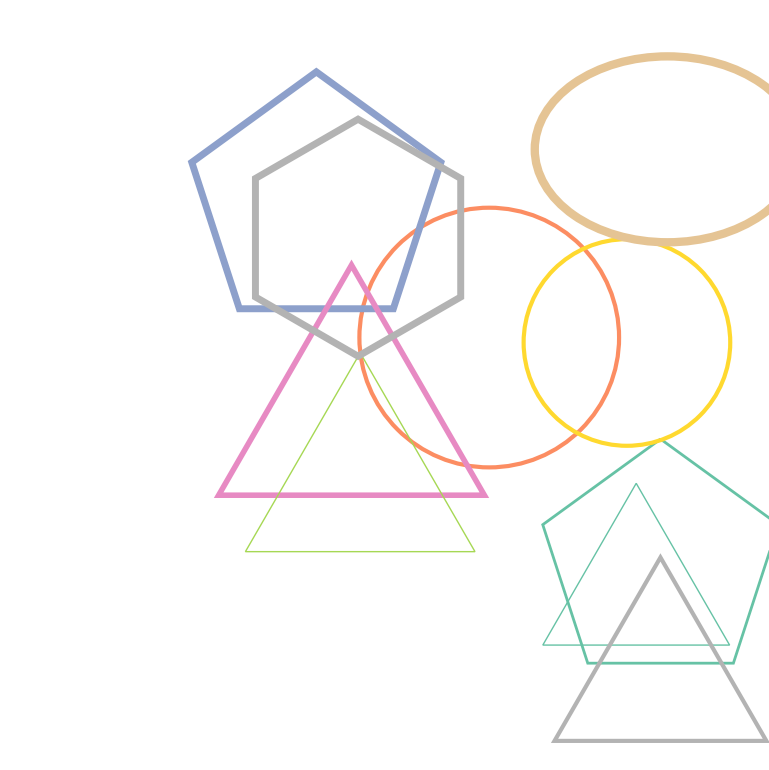[{"shape": "triangle", "thickness": 0.5, "radius": 0.7, "center": [0.826, 0.232]}, {"shape": "pentagon", "thickness": 1, "radius": 0.8, "center": [0.858, 0.269]}, {"shape": "circle", "thickness": 1.5, "radius": 0.84, "center": [0.635, 0.562]}, {"shape": "pentagon", "thickness": 2.5, "radius": 0.85, "center": [0.411, 0.737]}, {"shape": "triangle", "thickness": 2, "radius": 1.0, "center": [0.457, 0.456]}, {"shape": "triangle", "thickness": 0.5, "radius": 0.86, "center": [0.468, 0.37]}, {"shape": "circle", "thickness": 1.5, "radius": 0.67, "center": [0.814, 0.555]}, {"shape": "oval", "thickness": 3, "radius": 0.86, "center": [0.867, 0.806]}, {"shape": "hexagon", "thickness": 2.5, "radius": 0.77, "center": [0.465, 0.691]}, {"shape": "triangle", "thickness": 1.5, "radius": 0.79, "center": [0.858, 0.117]}]